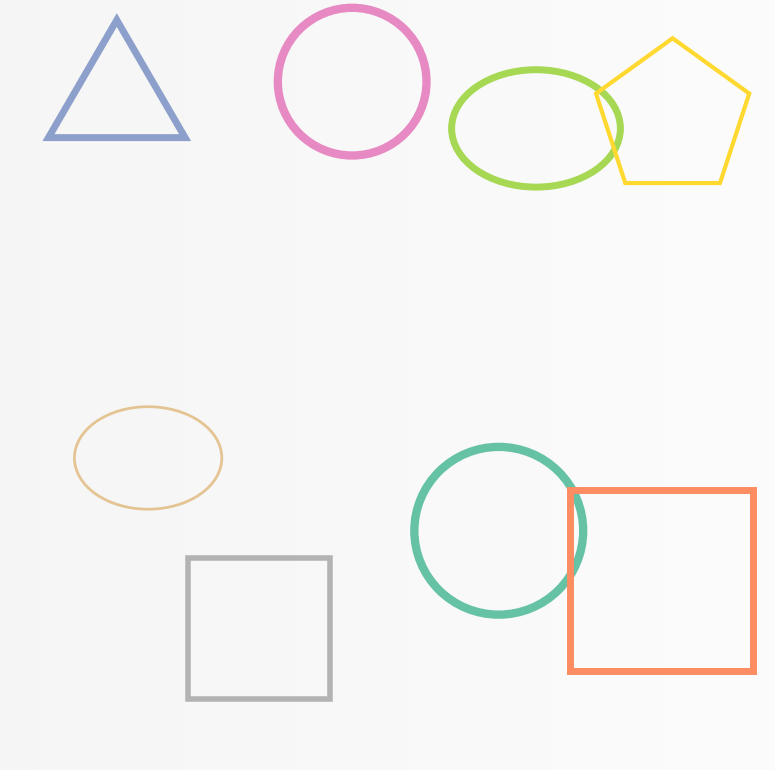[{"shape": "circle", "thickness": 3, "radius": 0.54, "center": [0.644, 0.311]}, {"shape": "square", "thickness": 2.5, "radius": 0.59, "center": [0.854, 0.246]}, {"shape": "triangle", "thickness": 2.5, "radius": 0.51, "center": [0.151, 0.872]}, {"shape": "circle", "thickness": 3, "radius": 0.48, "center": [0.454, 0.894]}, {"shape": "oval", "thickness": 2.5, "radius": 0.54, "center": [0.692, 0.833]}, {"shape": "pentagon", "thickness": 1.5, "radius": 0.52, "center": [0.868, 0.846]}, {"shape": "oval", "thickness": 1, "radius": 0.48, "center": [0.191, 0.405]}, {"shape": "square", "thickness": 2, "radius": 0.46, "center": [0.334, 0.184]}]